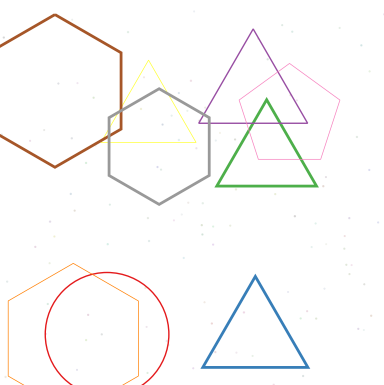[{"shape": "circle", "thickness": 1, "radius": 0.8, "center": [0.278, 0.132]}, {"shape": "triangle", "thickness": 2, "radius": 0.79, "center": [0.663, 0.124]}, {"shape": "triangle", "thickness": 2, "radius": 0.75, "center": [0.693, 0.591]}, {"shape": "triangle", "thickness": 1, "radius": 0.82, "center": [0.658, 0.761]}, {"shape": "hexagon", "thickness": 0.5, "radius": 0.98, "center": [0.19, 0.121]}, {"shape": "triangle", "thickness": 0.5, "radius": 0.71, "center": [0.386, 0.701]}, {"shape": "hexagon", "thickness": 2, "radius": 0.99, "center": [0.143, 0.764]}, {"shape": "pentagon", "thickness": 0.5, "radius": 0.69, "center": [0.752, 0.698]}, {"shape": "hexagon", "thickness": 2, "radius": 0.75, "center": [0.413, 0.619]}]